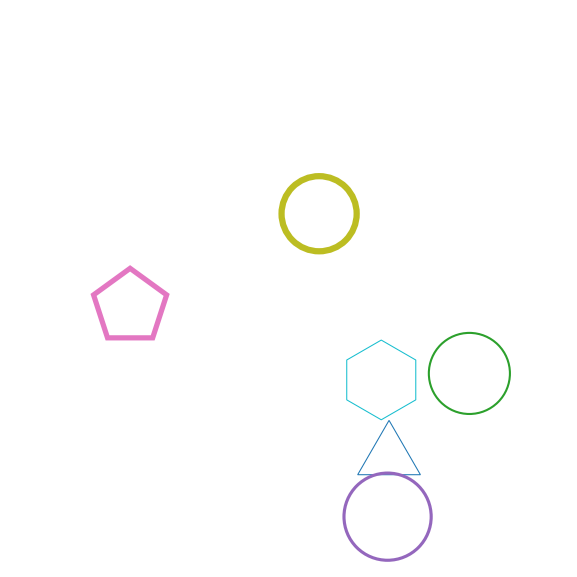[{"shape": "triangle", "thickness": 0.5, "radius": 0.31, "center": [0.674, 0.208]}, {"shape": "circle", "thickness": 1, "radius": 0.35, "center": [0.813, 0.352]}, {"shape": "circle", "thickness": 1.5, "radius": 0.38, "center": [0.671, 0.104]}, {"shape": "pentagon", "thickness": 2.5, "radius": 0.33, "center": [0.225, 0.468]}, {"shape": "circle", "thickness": 3, "radius": 0.33, "center": [0.553, 0.629]}, {"shape": "hexagon", "thickness": 0.5, "radius": 0.35, "center": [0.66, 0.341]}]